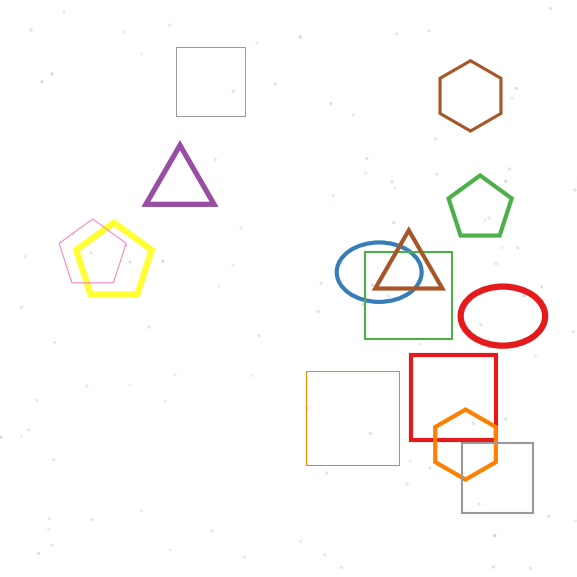[{"shape": "square", "thickness": 2, "radius": 0.37, "center": [0.785, 0.311]}, {"shape": "oval", "thickness": 3, "radius": 0.37, "center": [0.871, 0.452]}, {"shape": "oval", "thickness": 2, "radius": 0.37, "center": [0.657, 0.528]}, {"shape": "square", "thickness": 1, "radius": 0.38, "center": [0.707, 0.487]}, {"shape": "pentagon", "thickness": 2, "radius": 0.29, "center": [0.831, 0.638]}, {"shape": "triangle", "thickness": 2.5, "radius": 0.34, "center": [0.312, 0.679]}, {"shape": "hexagon", "thickness": 2, "radius": 0.3, "center": [0.806, 0.229]}, {"shape": "square", "thickness": 0.5, "radius": 0.4, "center": [0.611, 0.275]}, {"shape": "pentagon", "thickness": 3, "radius": 0.34, "center": [0.197, 0.545]}, {"shape": "triangle", "thickness": 2, "radius": 0.34, "center": [0.708, 0.533]}, {"shape": "hexagon", "thickness": 1.5, "radius": 0.3, "center": [0.815, 0.833]}, {"shape": "pentagon", "thickness": 0.5, "radius": 0.31, "center": [0.16, 0.559]}, {"shape": "square", "thickness": 1, "radius": 0.3, "center": [0.861, 0.172]}, {"shape": "square", "thickness": 0.5, "radius": 0.3, "center": [0.364, 0.859]}]